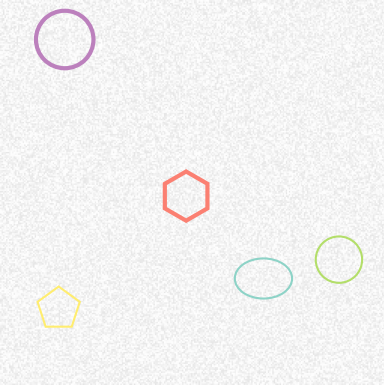[{"shape": "oval", "thickness": 1.5, "radius": 0.37, "center": [0.684, 0.277]}, {"shape": "hexagon", "thickness": 3, "radius": 0.32, "center": [0.483, 0.491]}, {"shape": "circle", "thickness": 1.5, "radius": 0.3, "center": [0.88, 0.326]}, {"shape": "circle", "thickness": 3, "radius": 0.37, "center": [0.168, 0.897]}, {"shape": "pentagon", "thickness": 1.5, "radius": 0.29, "center": [0.152, 0.198]}]